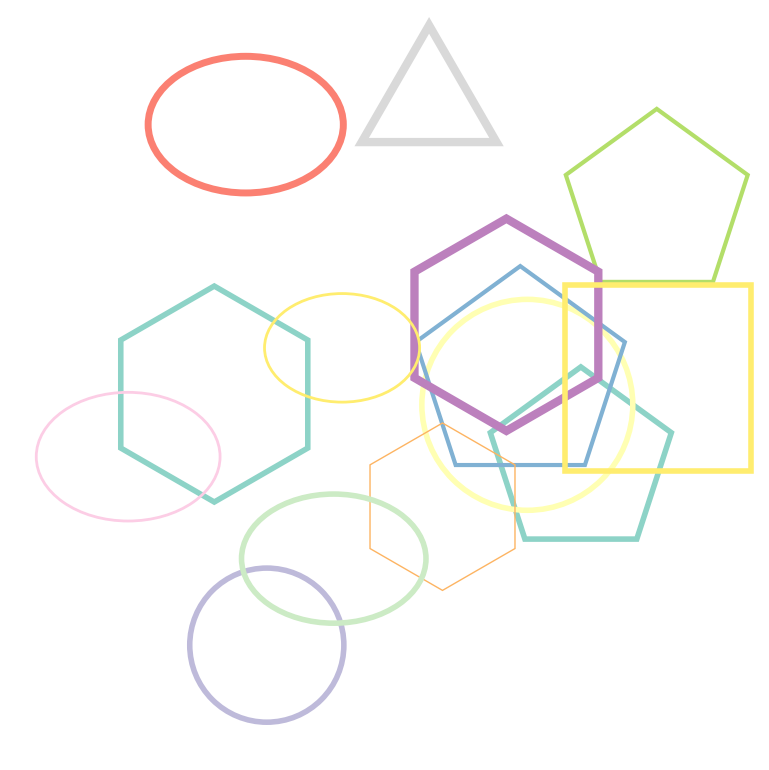[{"shape": "pentagon", "thickness": 2, "radius": 0.62, "center": [0.754, 0.4]}, {"shape": "hexagon", "thickness": 2, "radius": 0.7, "center": [0.278, 0.488]}, {"shape": "circle", "thickness": 2, "radius": 0.68, "center": [0.685, 0.474]}, {"shape": "circle", "thickness": 2, "radius": 0.5, "center": [0.346, 0.162]}, {"shape": "oval", "thickness": 2.5, "radius": 0.63, "center": [0.319, 0.838]}, {"shape": "pentagon", "thickness": 1.5, "radius": 0.71, "center": [0.676, 0.512]}, {"shape": "hexagon", "thickness": 0.5, "radius": 0.54, "center": [0.575, 0.342]}, {"shape": "pentagon", "thickness": 1.5, "radius": 0.62, "center": [0.853, 0.734]}, {"shape": "oval", "thickness": 1, "radius": 0.6, "center": [0.166, 0.407]}, {"shape": "triangle", "thickness": 3, "radius": 0.51, "center": [0.557, 0.866]}, {"shape": "hexagon", "thickness": 3, "radius": 0.69, "center": [0.658, 0.578]}, {"shape": "oval", "thickness": 2, "radius": 0.6, "center": [0.433, 0.275]}, {"shape": "square", "thickness": 2, "radius": 0.6, "center": [0.855, 0.51]}, {"shape": "oval", "thickness": 1, "radius": 0.5, "center": [0.444, 0.548]}]